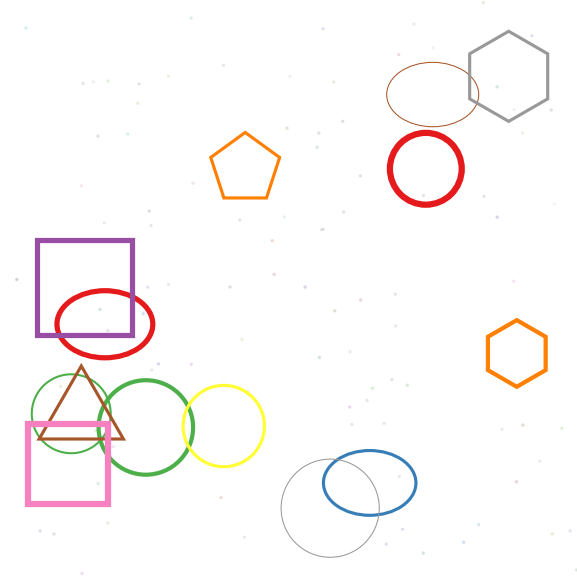[{"shape": "circle", "thickness": 3, "radius": 0.31, "center": [0.737, 0.707]}, {"shape": "oval", "thickness": 2.5, "radius": 0.41, "center": [0.182, 0.438]}, {"shape": "oval", "thickness": 1.5, "radius": 0.4, "center": [0.64, 0.163]}, {"shape": "circle", "thickness": 1, "radius": 0.34, "center": [0.123, 0.283]}, {"shape": "circle", "thickness": 2, "radius": 0.41, "center": [0.253, 0.259]}, {"shape": "square", "thickness": 2.5, "radius": 0.41, "center": [0.146, 0.502]}, {"shape": "pentagon", "thickness": 1.5, "radius": 0.31, "center": [0.425, 0.707]}, {"shape": "hexagon", "thickness": 2, "radius": 0.29, "center": [0.895, 0.387]}, {"shape": "circle", "thickness": 1.5, "radius": 0.35, "center": [0.387, 0.261]}, {"shape": "triangle", "thickness": 1.5, "radius": 0.42, "center": [0.141, 0.281]}, {"shape": "oval", "thickness": 0.5, "radius": 0.4, "center": [0.749, 0.835]}, {"shape": "square", "thickness": 3, "radius": 0.35, "center": [0.117, 0.195]}, {"shape": "hexagon", "thickness": 1.5, "radius": 0.39, "center": [0.881, 0.867]}, {"shape": "circle", "thickness": 0.5, "radius": 0.42, "center": [0.572, 0.119]}]